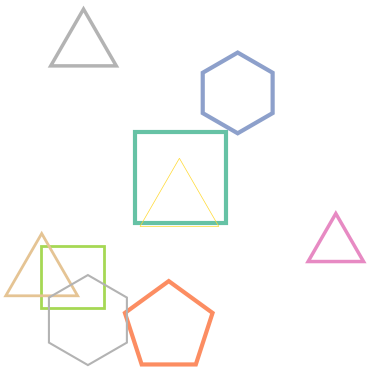[{"shape": "square", "thickness": 3, "radius": 0.59, "center": [0.468, 0.54]}, {"shape": "pentagon", "thickness": 3, "radius": 0.6, "center": [0.438, 0.15]}, {"shape": "hexagon", "thickness": 3, "radius": 0.52, "center": [0.617, 0.759]}, {"shape": "triangle", "thickness": 2.5, "radius": 0.42, "center": [0.872, 0.362]}, {"shape": "square", "thickness": 2, "radius": 0.41, "center": [0.189, 0.28]}, {"shape": "triangle", "thickness": 0.5, "radius": 0.59, "center": [0.466, 0.471]}, {"shape": "triangle", "thickness": 2, "radius": 0.54, "center": [0.108, 0.286]}, {"shape": "hexagon", "thickness": 1.5, "radius": 0.58, "center": [0.228, 0.169]}, {"shape": "triangle", "thickness": 2.5, "radius": 0.49, "center": [0.217, 0.878]}]